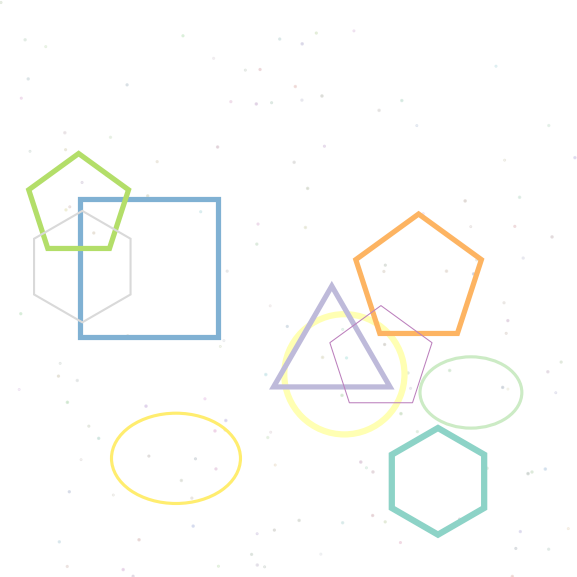[{"shape": "hexagon", "thickness": 3, "radius": 0.46, "center": [0.758, 0.166]}, {"shape": "circle", "thickness": 3, "radius": 0.52, "center": [0.596, 0.351]}, {"shape": "triangle", "thickness": 2.5, "radius": 0.58, "center": [0.575, 0.387]}, {"shape": "square", "thickness": 2.5, "radius": 0.6, "center": [0.259, 0.535]}, {"shape": "pentagon", "thickness": 2.5, "radius": 0.57, "center": [0.725, 0.514]}, {"shape": "pentagon", "thickness": 2.5, "radius": 0.45, "center": [0.136, 0.642]}, {"shape": "hexagon", "thickness": 1, "radius": 0.48, "center": [0.143, 0.537]}, {"shape": "pentagon", "thickness": 0.5, "radius": 0.47, "center": [0.66, 0.377]}, {"shape": "oval", "thickness": 1.5, "radius": 0.44, "center": [0.815, 0.32]}, {"shape": "oval", "thickness": 1.5, "radius": 0.56, "center": [0.305, 0.205]}]